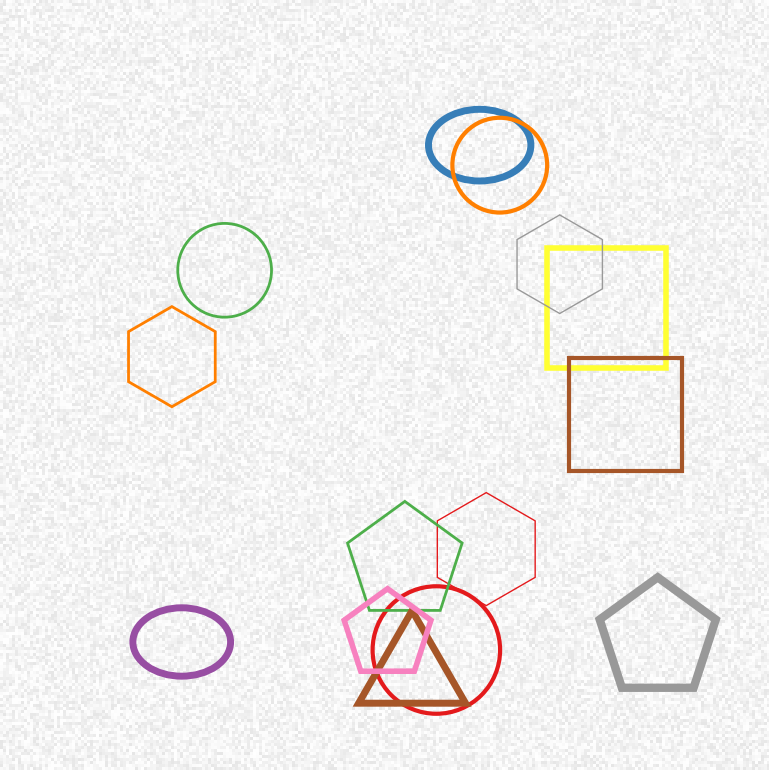[{"shape": "hexagon", "thickness": 0.5, "radius": 0.37, "center": [0.631, 0.287]}, {"shape": "circle", "thickness": 1.5, "radius": 0.41, "center": [0.567, 0.156]}, {"shape": "oval", "thickness": 2.5, "radius": 0.33, "center": [0.623, 0.812]}, {"shape": "pentagon", "thickness": 1, "radius": 0.39, "center": [0.526, 0.271]}, {"shape": "circle", "thickness": 1, "radius": 0.3, "center": [0.292, 0.649]}, {"shape": "oval", "thickness": 2.5, "radius": 0.32, "center": [0.236, 0.166]}, {"shape": "hexagon", "thickness": 1, "radius": 0.33, "center": [0.223, 0.537]}, {"shape": "circle", "thickness": 1.5, "radius": 0.31, "center": [0.649, 0.786]}, {"shape": "square", "thickness": 2, "radius": 0.39, "center": [0.788, 0.6]}, {"shape": "triangle", "thickness": 2.5, "radius": 0.4, "center": [0.535, 0.127]}, {"shape": "square", "thickness": 1.5, "radius": 0.37, "center": [0.812, 0.461]}, {"shape": "pentagon", "thickness": 2, "radius": 0.3, "center": [0.503, 0.176]}, {"shape": "pentagon", "thickness": 3, "radius": 0.4, "center": [0.854, 0.171]}, {"shape": "hexagon", "thickness": 0.5, "radius": 0.32, "center": [0.727, 0.657]}]